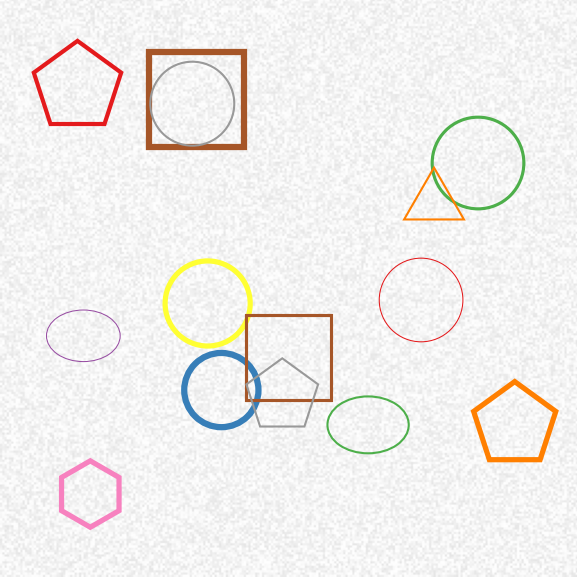[{"shape": "circle", "thickness": 0.5, "radius": 0.36, "center": [0.729, 0.48]}, {"shape": "pentagon", "thickness": 2, "radius": 0.4, "center": [0.134, 0.849]}, {"shape": "circle", "thickness": 3, "radius": 0.32, "center": [0.383, 0.324]}, {"shape": "circle", "thickness": 1.5, "radius": 0.4, "center": [0.828, 0.717]}, {"shape": "oval", "thickness": 1, "radius": 0.35, "center": [0.637, 0.263]}, {"shape": "oval", "thickness": 0.5, "radius": 0.32, "center": [0.144, 0.418]}, {"shape": "pentagon", "thickness": 2.5, "radius": 0.37, "center": [0.891, 0.264]}, {"shape": "triangle", "thickness": 1, "radius": 0.3, "center": [0.752, 0.649]}, {"shape": "circle", "thickness": 2.5, "radius": 0.37, "center": [0.36, 0.474]}, {"shape": "square", "thickness": 1.5, "radius": 0.37, "center": [0.499, 0.381]}, {"shape": "square", "thickness": 3, "radius": 0.41, "center": [0.341, 0.826]}, {"shape": "hexagon", "thickness": 2.5, "radius": 0.29, "center": [0.156, 0.144]}, {"shape": "circle", "thickness": 1, "radius": 0.36, "center": [0.333, 0.82]}, {"shape": "pentagon", "thickness": 1, "radius": 0.33, "center": [0.489, 0.313]}]